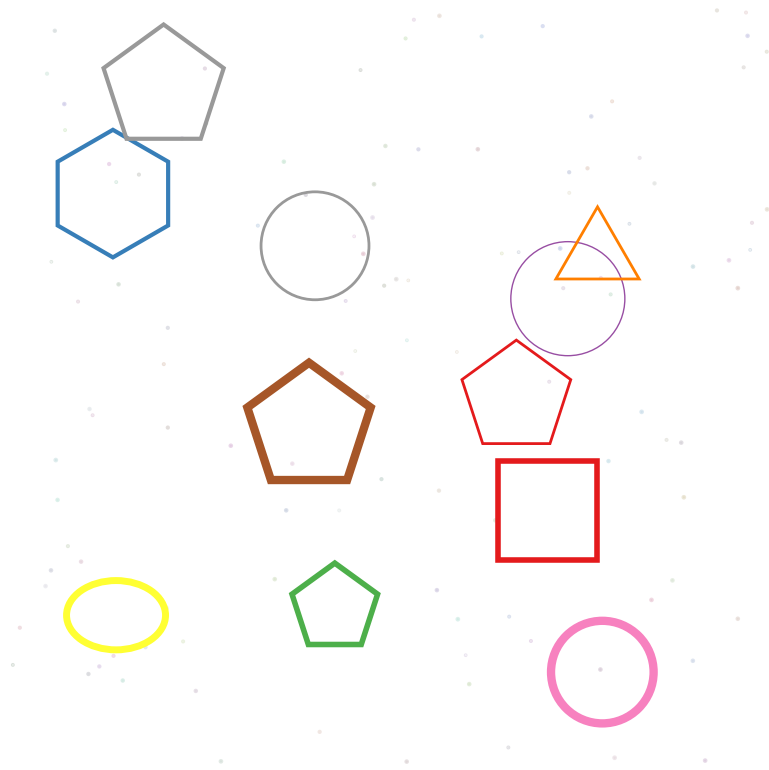[{"shape": "pentagon", "thickness": 1, "radius": 0.37, "center": [0.671, 0.484]}, {"shape": "square", "thickness": 2, "radius": 0.32, "center": [0.711, 0.337]}, {"shape": "hexagon", "thickness": 1.5, "radius": 0.41, "center": [0.147, 0.749]}, {"shape": "pentagon", "thickness": 2, "radius": 0.29, "center": [0.435, 0.21]}, {"shape": "circle", "thickness": 0.5, "radius": 0.37, "center": [0.737, 0.612]}, {"shape": "triangle", "thickness": 1, "radius": 0.31, "center": [0.776, 0.669]}, {"shape": "oval", "thickness": 2.5, "radius": 0.32, "center": [0.151, 0.201]}, {"shape": "pentagon", "thickness": 3, "radius": 0.42, "center": [0.401, 0.445]}, {"shape": "circle", "thickness": 3, "radius": 0.33, "center": [0.782, 0.127]}, {"shape": "pentagon", "thickness": 1.5, "radius": 0.41, "center": [0.213, 0.886]}, {"shape": "circle", "thickness": 1, "radius": 0.35, "center": [0.409, 0.681]}]